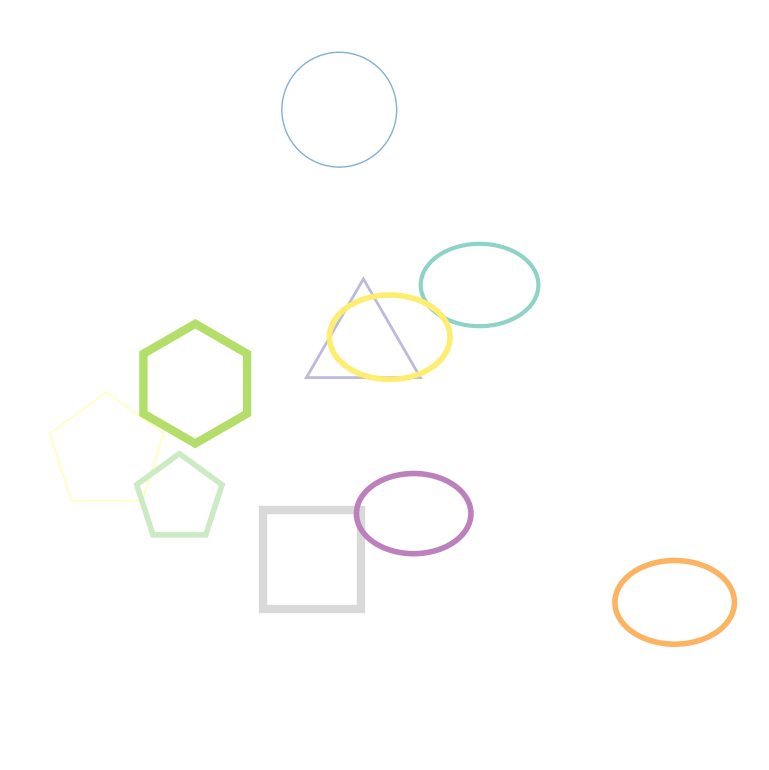[{"shape": "oval", "thickness": 1.5, "radius": 0.38, "center": [0.623, 0.63]}, {"shape": "pentagon", "thickness": 0.5, "radius": 0.39, "center": [0.139, 0.413]}, {"shape": "triangle", "thickness": 1, "radius": 0.43, "center": [0.472, 0.552]}, {"shape": "circle", "thickness": 0.5, "radius": 0.37, "center": [0.441, 0.858]}, {"shape": "oval", "thickness": 2, "radius": 0.39, "center": [0.876, 0.218]}, {"shape": "hexagon", "thickness": 3, "radius": 0.39, "center": [0.254, 0.502]}, {"shape": "square", "thickness": 3, "radius": 0.32, "center": [0.405, 0.273]}, {"shape": "oval", "thickness": 2, "radius": 0.37, "center": [0.537, 0.333]}, {"shape": "pentagon", "thickness": 2, "radius": 0.29, "center": [0.233, 0.353]}, {"shape": "oval", "thickness": 2, "radius": 0.39, "center": [0.506, 0.562]}]